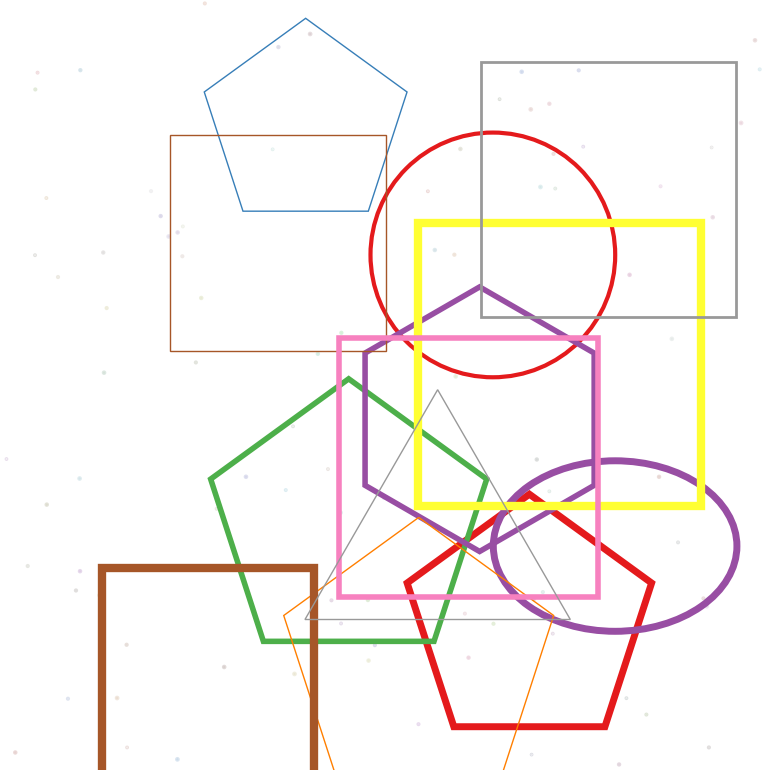[{"shape": "circle", "thickness": 1.5, "radius": 0.79, "center": [0.64, 0.669]}, {"shape": "pentagon", "thickness": 2.5, "radius": 0.83, "center": [0.688, 0.191]}, {"shape": "pentagon", "thickness": 0.5, "radius": 0.69, "center": [0.397, 0.838]}, {"shape": "pentagon", "thickness": 2, "radius": 0.94, "center": [0.453, 0.32]}, {"shape": "oval", "thickness": 2.5, "radius": 0.79, "center": [0.799, 0.291]}, {"shape": "hexagon", "thickness": 2, "radius": 0.86, "center": [0.623, 0.456]}, {"shape": "pentagon", "thickness": 0.5, "radius": 0.92, "center": [0.544, 0.144]}, {"shape": "square", "thickness": 3, "radius": 0.92, "center": [0.727, 0.527]}, {"shape": "square", "thickness": 3, "radius": 0.69, "center": [0.27, 0.124]}, {"shape": "square", "thickness": 0.5, "radius": 0.7, "center": [0.361, 0.684]}, {"shape": "square", "thickness": 2, "radius": 0.84, "center": [0.609, 0.393]}, {"shape": "triangle", "thickness": 0.5, "radius": 0.99, "center": [0.568, 0.295]}, {"shape": "square", "thickness": 1, "radius": 0.83, "center": [0.791, 0.754]}]